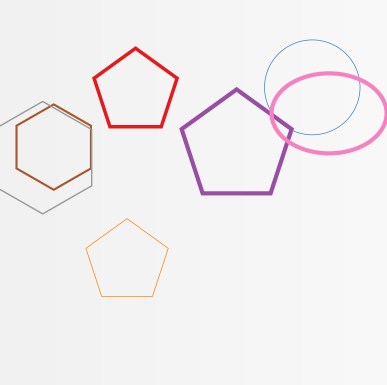[{"shape": "pentagon", "thickness": 2.5, "radius": 0.56, "center": [0.35, 0.762]}, {"shape": "circle", "thickness": 0.5, "radius": 0.62, "center": [0.806, 0.773]}, {"shape": "pentagon", "thickness": 3, "radius": 0.75, "center": [0.611, 0.619]}, {"shape": "pentagon", "thickness": 0.5, "radius": 0.56, "center": [0.328, 0.32]}, {"shape": "hexagon", "thickness": 1.5, "radius": 0.55, "center": [0.139, 0.618]}, {"shape": "oval", "thickness": 3, "radius": 0.74, "center": [0.849, 0.706]}, {"shape": "hexagon", "thickness": 1, "radius": 0.73, "center": [0.11, 0.59]}]